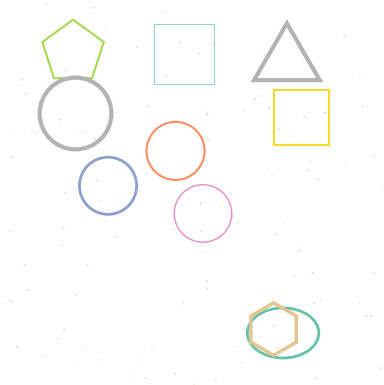[{"shape": "oval", "thickness": 2, "radius": 0.46, "center": [0.735, 0.135]}, {"shape": "square", "thickness": 0.5, "radius": 0.39, "center": [0.478, 0.86]}, {"shape": "circle", "thickness": 1.5, "radius": 0.38, "center": [0.456, 0.608]}, {"shape": "circle", "thickness": 2, "radius": 0.37, "center": [0.281, 0.517]}, {"shape": "circle", "thickness": 1, "radius": 0.37, "center": [0.527, 0.446]}, {"shape": "pentagon", "thickness": 1.5, "radius": 0.42, "center": [0.19, 0.865]}, {"shape": "square", "thickness": 1.5, "radius": 0.36, "center": [0.784, 0.694]}, {"shape": "hexagon", "thickness": 2.5, "radius": 0.34, "center": [0.711, 0.145]}, {"shape": "triangle", "thickness": 3, "radius": 0.49, "center": [0.745, 0.841]}, {"shape": "circle", "thickness": 3, "radius": 0.47, "center": [0.196, 0.705]}]